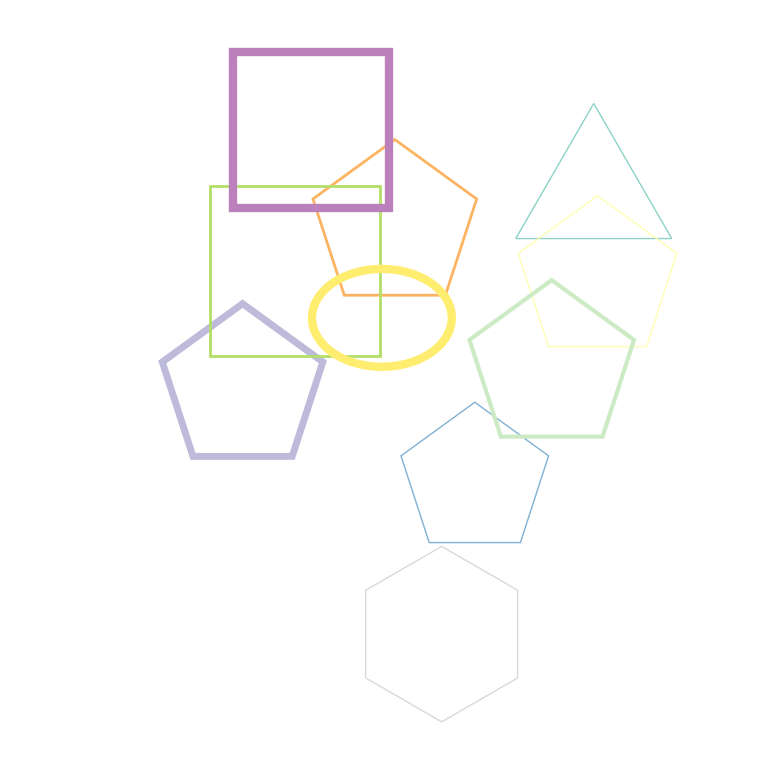[{"shape": "triangle", "thickness": 0.5, "radius": 0.58, "center": [0.771, 0.749]}, {"shape": "pentagon", "thickness": 0.5, "radius": 0.54, "center": [0.776, 0.637]}, {"shape": "pentagon", "thickness": 2.5, "radius": 0.55, "center": [0.315, 0.496]}, {"shape": "pentagon", "thickness": 0.5, "radius": 0.5, "center": [0.617, 0.377]}, {"shape": "pentagon", "thickness": 1, "radius": 0.56, "center": [0.513, 0.707]}, {"shape": "square", "thickness": 1, "radius": 0.55, "center": [0.383, 0.648]}, {"shape": "hexagon", "thickness": 0.5, "radius": 0.57, "center": [0.574, 0.176]}, {"shape": "square", "thickness": 3, "radius": 0.51, "center": [0.403, 0.831]}, {"shape": "pentagon", "thickness": 1.5, "radius": 0.56, "center": [0.717, 0.524]}, {"shape": "oval", "thickness": 3, "radius": 0.45, "center": [0.496, 0.587]}]